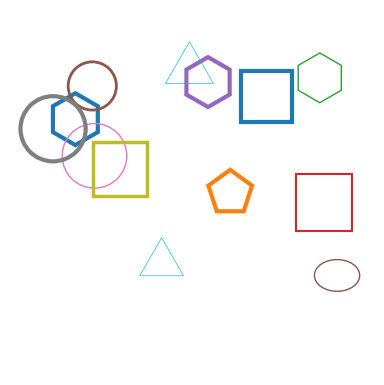[{"shape": "hexagon", "thickness": 3, "radius": 0.34, "center": [0.196, 0.691]}, {"shape": "square", "thickness": 3, "radius": 0.33, "center": [0.693, 0.75]}, {"shape": "pentagon", "thickness": 3, "radius": 0.3, "center": [0.598, 0.499]}, {"shape": "hexagon", "thickness": 1, "radius": 0.32, "center": [0.831, 0.798]}, {"shape": "square", "thickness": 1.5, "radius": 0.37, "center": [0.842, 0.474]}, {"shape": "hexagon", "thickness": 3, "radius": 0.32, "center": [0.54, 0.787]}, {"shape": "oval", "thickness": 1, "radius": 0.29, "center": [0.875, 0.285]}, {"shape": "circle", "thickness": 2, "radius": 0.31, "center": [0.24, 0.777]}, {"shape": "circle", "thickness": 1, "radius": 0.42, "center": [0.245, 0.595]}, {"shape": "circle", "thickness": 3, "radius": 0.42, "center": [0.138, 0.666]}, {"shape": "square", "thickness": 2.5, "radius": 0.35, "center": [0.313, 0.56]}, {"shape": "triangle", "thickness": 0.5, "radius": 0.36, "center": [0.492, 0.819]}, {"shape": "triangle", "thickness": 0.5, "radius": 0.33, "center": [0.42, 0.317]}]